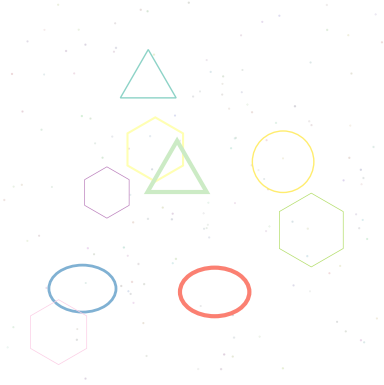[{"shape": "triangle", "thickness": 1, "radius": 0.42, "center": [0.385, 0.788]}, {"shape": "hexagon", "thickness": 1.5, "radius": 0.42, "center": [0.403, 0.612]}, {"shape": "oval", "thickness": 3, "radius": 0.45, "center": [0.558, 0.242]}, {"shape": "oval", "thickness": 2, "radius": 0.44, "center": [0.214, 0.25]}, {"shape": "hexagon", "thickness": 0.5, "radius": 0.48, "center": [0.809, 0.403]}, {"shape": "hexagon", "thickness": 0.5, "radius": 0.42, "center": [0.152, 0.137]}, {"shape": "hexagon", "thickness": 0.5, "radius": 0.33, "center": [0.278, 0.5]}, {"shape": "triangle", "thickness": 3, "radius": 0.44, "center": [0.46, 0.546]}, {"shape": "circle", "thickness": 1, "radius": 0.4, "center": [0.735, 0.58]}]